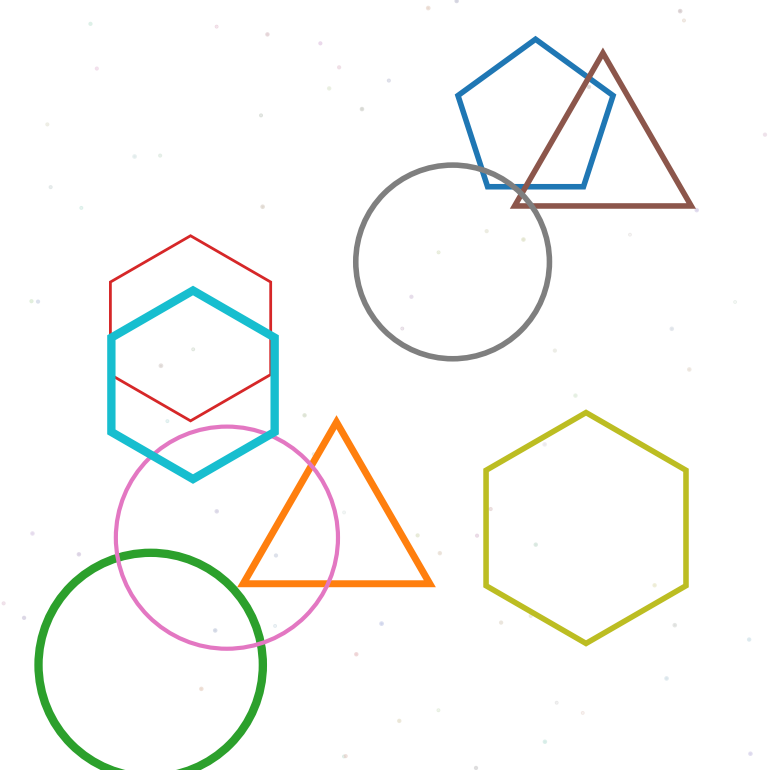[{"shape": "pentagon", "thickness": 2, "radius": 0.53, "center": [0.695, 0.843]}, {"shape": "triangle", "thickness": 2.5, "radius": 0.7, "center": [0.437, 0.312]}, {"shape": "circle", "thickness": 3, "radius": 0.73, "center": [0.196, 0.136]}, {"shape": "hexagon", "thickness": 1, "radius": 0.6, "center": [0.247, 0.574]}, {"shape": "triangle", "thickness": 2, "radius": 0.66, "center": [0.783, 0.799]}, {"shape": "circle", "thickness": 1.5, "radius": 0.72, "center": [0.295, 0.302]}, {"shape": "circle", "thickness": 2, "radius": 0.63, "center": [0.588, 0.66]}, {"shape": "hexagon", "thickness": 2, "radius": 0.75, "center": [0.761, 0.314]}, {"shape": "hexagon", "thickness": 3, "radius": 0.61, "center": [0.251, 0.5]}]